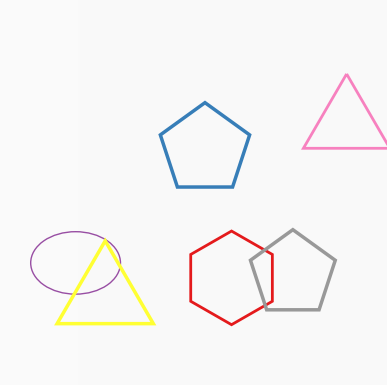[{"shape": "hexagon", "thickness": 2, "radius": 0.61, "center": [0.598, 0.278]}, {"shape": "pentagon", "thickness": 2.5, "radius": 0.61, "center": [0.529, 0.612]}, {"shape": "oval", "thickness": 1, "radius": 0.58, "center": [0.195, 0.317]}, {"shape": "triangle", "thickness": 2.5, "radius": 0.72, "center": [0.272, 0.231]}, {"shape": "triangle", "thickness": 2, "radius": 0.64, "center": [0.895, 0.679]}, {"shape": "pentagon", "thickness": 2.5, "radius": 0.58, "center": [0.756, 0.288]}]